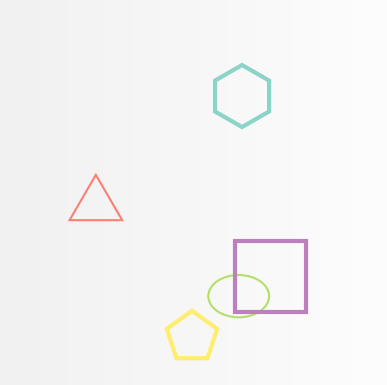[{"shape": "hexagon", "thickness": 3, "radius": 0.4, "center": [0.625, 0.751]}, {"shape": "triangle", "thickness": 1.5, "radius": 0.39, "center": [0.247, 0.467]}, {"shape": "oval", "thickness": 1.5, "radius": 0.39, "center": [0.616, 0.231]}, {"shape": "square", "thickness": 3, "radius": 0.46, "center": [0.698, 0.282]}, {"shape": "pentagon", "thickness": 3, "radius": 0.34, "center": [0.496, 0.125]}]